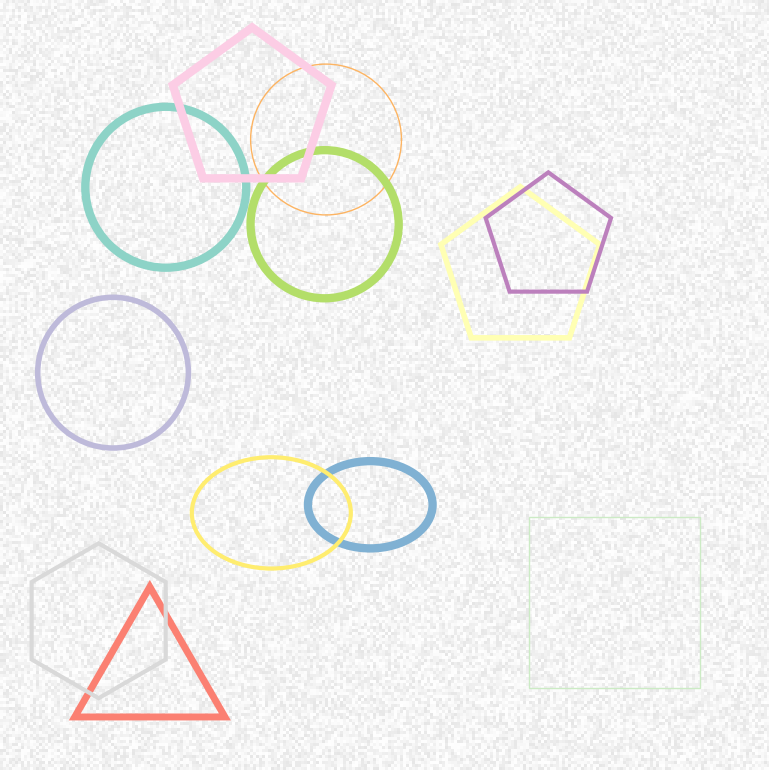[{"shape": "circle", "thickness": 3, "radius": 0.52, "center": [0.215, 0.757]}, {"shape": "pentagon", "thickness": 2, "radius": 0.54, "center": [0.676, 0.649]}, {"shape": "circle", "thickness": 2, "radius": 0.49, "center": [0.147, 0.516]}, {"shape": "triangle", "thickness": 2.5, "radius": 0.56, "center": [0.195, 0.125]}, {"shape": "oval", "thickness": 3, "radius": 0.4, "center": [0.481, 0.344]}, {"shape": "circle", "thickness": 0.5, "radius": 0.49, "center": [0.423, 0.819]}, {"shape": "circle", "thickness": 3, "radius": 0.48, "center": [0.422, 0.709]}, {"shape": "pentagon", "thickness": 3, "radius": 0.54, "center": [0.327, 0.856]}, {"shape": "hexagon", "thickness": 1.5, "radius": 0.5, "center": [0.128, 0.194]}, {"shape": "pentagon", "thickness": 1.5, "radius": 0.43, "center": [0.712, 0.691]}, {"shape": "square", "thickness": 0.5, "radius": 0.56, "center": [0.798, 0.218]}, {"shape": "oval", "thickness": 1.5, "radius": 0.52, "center": [0.352, 0.334]}]